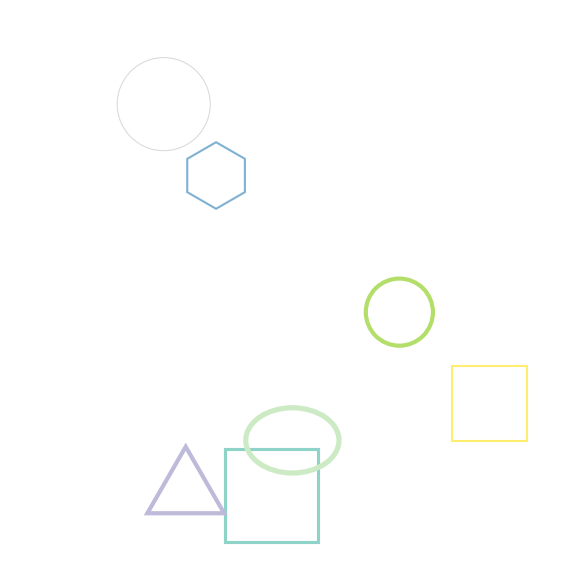[{"shape": "square", "thickness": 1.5, "radius": 0.4, "center": [0.47, 0.141]}, {"shape": "triangle", "thickness": 2, "radius": 0.38, "center": [0.322, 0.149]}, {"shape": "hexagon", "thickness": 1, "radius": 0.29, "center": [0.374, 0.695]}, {"shape": "circle", "thickness": 2, "radius": 0.29, "center": [0.692, 0.459]}, {"shape": "circle", "thickness": 0.5, "radius": 0.4, "center": [0.284, 0.819]}, {"shape": "oval", "thickness": 2.5, "radius": 0.4, "center": [0.506, 0.237]}, {"shape": "square", "thickness": 1, "radius": 0.32, "center": [0.848, 0.301]}]